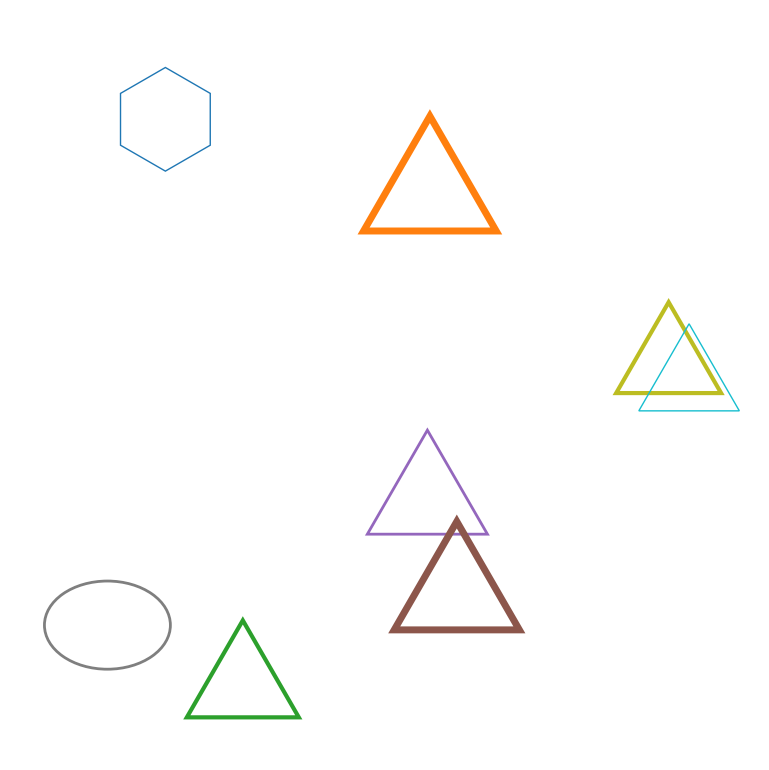[{"shape": "hexagon", "thickness": 0.5, "radius": 0.34, "center": [0.215, 0.845]}, {"shape": "triangle", "thickness": 2.5, "radius": 0.5, "center": [0.558, 0.75]}, {"shape": "triangle", "thickness": 1.5, "radius": 0.42, "center": [0.315, 0.11]}, {"shape": "triangle", "thickness": 1, "radius": 0.45, "center": [0.555, 0.351]}, {"shape": "triangle", "thickness": 2.5, "radius": 0.47, "center": [0.593, 0.229]}, {"shape": "oval", "thickness": 1, "radius": 0.41, "center": [0.139, 0.188]}, {"shape": "triangle", "thickness": 1.5, "radius": 0.39, "center": [0.868, 0.529]}, {"shape": "triangle", "thickness": 0.5, "radius": 0.38, "center": [0.895, 0.504]}]